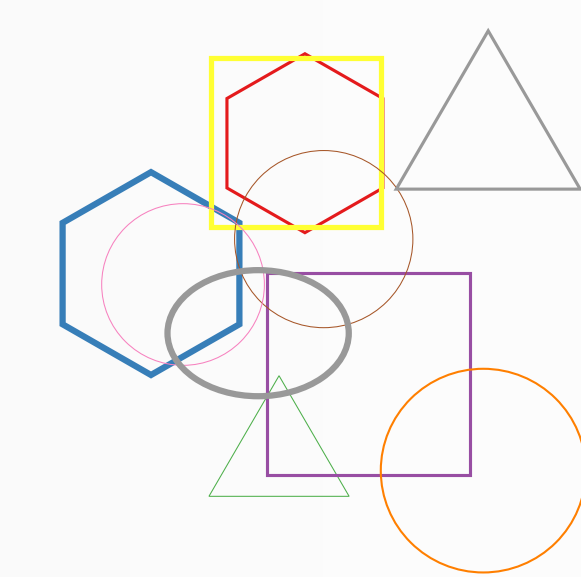[{"shape": "hexagon", "thickness": 1.5, "radius": 0.77, "center": [0.525, 0.751]}, {"shape": "hexagon", "thickness": 3, "radius": 0.88, "center": [0.26, 0.525]}, {"shape": "triangle", "thickness": 0.5, "radius": 0.7, "center": [0.48, 0.209]}, {"shape": "square", "thickness": 1.5, "radius": 0.88, "center": [0.634, 0.351]}, {"shape": "circle", "thickness": 1, "radius": 0.88, "center": [0.831, 0.184]}, {"shape": "square", "thickness": 2.5, "radius": 0.73, "center": [0.509, 0.753]}, {"shape": "circle", "thickness": 0.5, "radius": 0.77, "center": [0.557, 0.585]}, {"shape": "circle", "thickness": 0.5, "radius": 0.7, "center": [0.315, 0.506]}, {"shape": "triangle", "thickness": 1.5, "radius": 0.91, "center": [0.84, 0.763]}, {"shape": "oval", "thickness": 3, "radius": 0.78, "center": [0.444, 0.422]}]